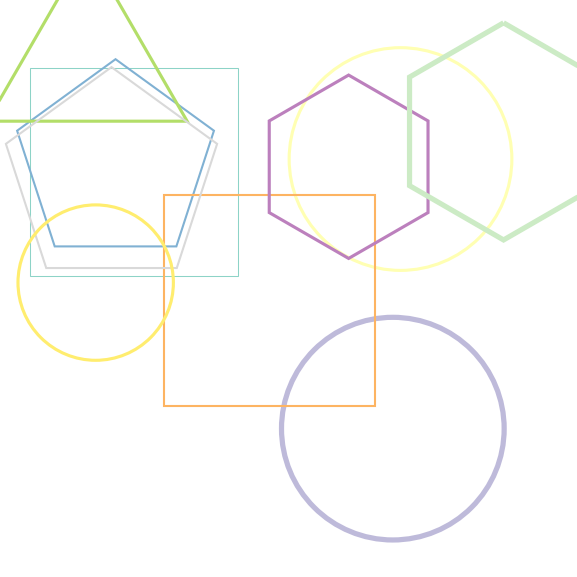[{"shape": "square", "thickness": 0.5, "radius": 0.9, "center": [0.232, 0.702]}, {"shape": "circle", "thickness": 1.5, "radius": 0.96, "center": [0.694, 0.724]}, {"shape": "circle", "thickness": 2.5, "radius": 0.96, "center": [0.68, 0.257]}, {"shape": "pentagon", "thickness": 1, "radius": 0.9, "center": [0.2, 0.717]}, {"shape": "square", "thickness": 1, "radius": 0.91, "center": [0.467, 0.479]}, {"shape": "triangle", "thickness": 1.5, "radius": 1.0, "center": [0.151, 0.889]}, {"shape": "pentagon", "thickness": 1, "radius": 0.96, "center": [0.193, 0.691]}, {"shape": "hexagon", "thickness": 1.5, "radius": 0.79, "center": [0.604, 0.71]}, {"shape": "hexagon", "thickness": 2.5, "radius": 0.94, "center": [0.872, 0.772]}, {"shape": "circle", "thickness": 1.5, "radius": 0.67, "center": [0.166, 0.51]}]